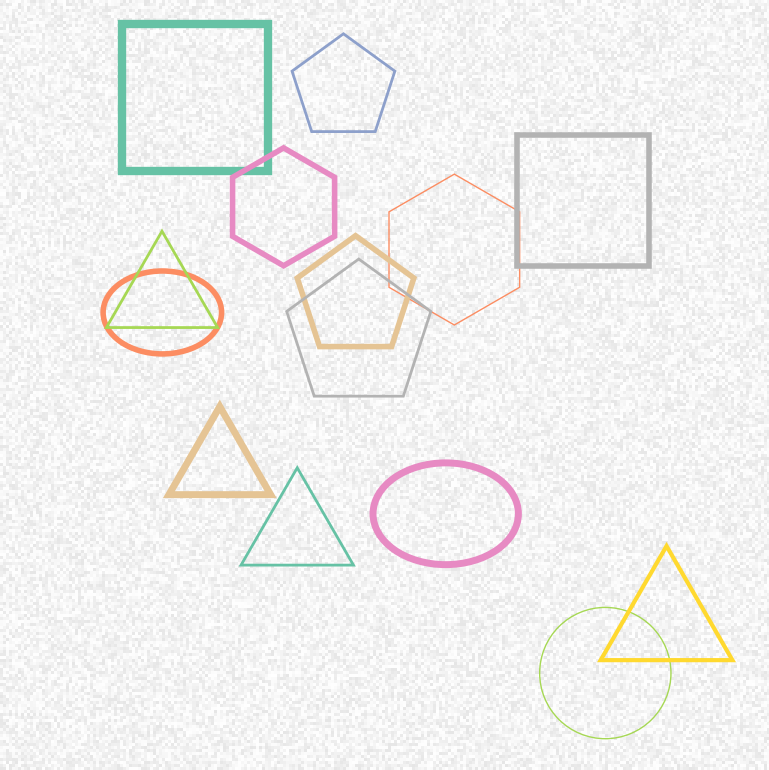[{"shape": "square", "thickness": 3, "radius": 0.48, "center": [0.253, 0.873]}, {"shape": "triangle", "thickness": 1, "radius": 0.42, "center": [0.386, 0.308]}, {"shape": "oval", "thickness": 2, "radius": 0.38, "center": [0.211, 0.594]}, {"shape": "hexagon", "thickness": 0.5, "radius": 0.49, "center": [0.59, 0.676]}, {"shape": "pentagon", "thickness": 1, "radius": 0.35, "center": [0.446, 0.886]}, {"shape": "hexagon", "thickness": 2, "radius": 0.38, "center": [0.368, 0.731]}, {"shape": "oval", "thickness": 2.5, "radius": 0.47, "center": [0.579, 0.333]}, {"shape": "triangle", "thickness": 1, "radius": 0.42, "center": [0.21, 0.616]}, {"shape": "circle", "thickness": 0.5, "radius": 0.43, "center": [0.786, 0.126]}, {"shape": "triangle", "thickness": 1.5, "radius": 0.49, "center": [0.866, 0.192]}, {"shape": "triangle", "thickness": 2.5, "radius": 0.38, "center": [0.285, 0.396]}, {"shape": "pentagon", "thickness": 2, "radius": 0.4, "center": [0.462, 0.614]}, {"shape": "pentagon", "thickness": 1, "radius": 0.49, "center": [0.466, 0.565]}, {"shape": "square", "thickness": 2, "radius": 0.43, "center": [0.757, 0.74]}]